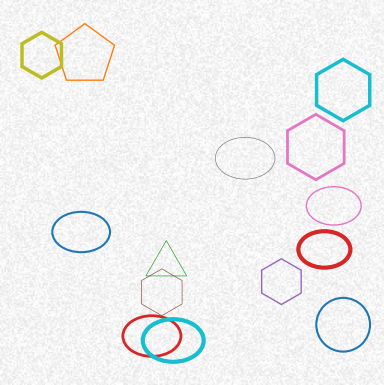[{"shape": "oval", "thickness": 1.5, "radius": 0.37, "center": [0.211, 0.397]}, {"shape": "circle", "thickness": 1.5, "radius": 0.35, "center": [0.891, 0.157]}, {"shape": "pentagon", "thickness": 1, "radius": 0.41, "center": [0.22, 0.857]}, {"shape": "triangle", "thickness": 0.5, "radius": 0.31, "center": [0.432, 0.314]}, {"shape": "oval", "thickness": 2, "radius": 0.38, "center": [0.395, 0.127]}, {"shape": "oval", "thickness": 3, "radius": 0.34, "center": [0.843, 0.352]}, {"shape": "hexagon", "thickness": 1, "radius": 0.3, "center": [0.731, 0.268]}, {"shape": "hexagon", "thickness": 0.5, "radius": 0.3, "center": [0.42, 0.241]}, {"shape": "hexagon", "thickness": 2, "radius": 0.42, "center": [0.82, 0.618]}, {"shape": "oval", "thickness": 1, "radius": 0.36, "center": [0.867, 0.465]}, {"shape": "oval", "thickness": 0.5, "radius": 0.39, "center": [0.637, 0.589]}, {"shape": "hexagon", "thickness": 2.5, "radius": 0.3, "center": [0.108, 0.857]}, {"shape": "hexagon", "thickness": 2.5, "radius": 0.4, "center": [0.891, 0.766]}, {"shape": "oval", "thickness": 3, "radius": 0.4, "center": [0.45, 0.116]}]